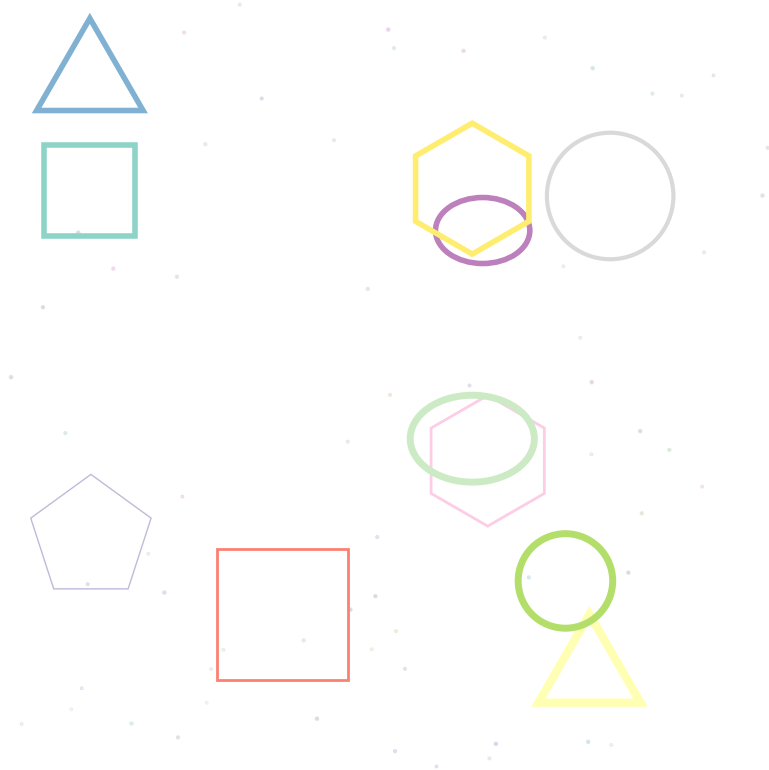[{"shape": "square", "thickness": 2, "radius": 0.29, "center": [0.116, 0.753]}, {"shape": "triangle", "thickness": 3, "radius": 0.38, "center": [0.766, 0.126]}, {"shape": "pentagon", "thickness": 0.5, "radius": 0.41, "center": [0.118, 0.302]}, {"shape": "square", "thickness": 1, "radius": 0.42, "center": [0.367, 0.202]}, {"shape": "triangle", "thickness": 2, "radius": 0.4, "center": [0.117, 0.896]}, {"shape": "circle", "thickness": 2.5, "radius": 0.31, "center": [0.734, 0.246]}, {"shape": "hexagon", "thickness": 1, "radius": 0.42, "center": [0.633, 0.402]}, {"shape": "circle", "thickness": 1.5, "radius": 0.41, "center": [0.792, 0.745]}, {"shape": "oval", "thickness": 2, "radius": 0.31, "center": [0.627, 0.701]}, {"shape": "oval", "thickness": 2.5, "radius": 0.4, "center": [0.613, 0.43]}, {"shape": "hexagon", "thickness": 2, "radius": 0.42, "center": [0.613, 0.755]}]